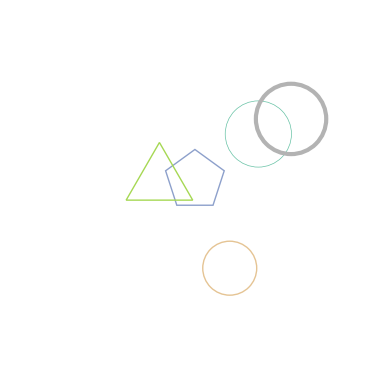[{"shape": "circle", "thickness": 0.5, "radius": 0.43, "center": [0.671, 0.652]}, {"shape": "pentagon", "thickness": 1, "radius": 0.4, "center": [0.506, 0.532]}, {"shape": "triangle", "thickness": 1, "radius": 0.5, "center": [0.414, 0.53]}, {"shape": "circle", "thickness": 1, "radius": 0.35, "center": [0.597, 0.303]}, {"shape": "circle", "thickness": 3, "radius": 0.46, "center": [0.756, 0.691]}]